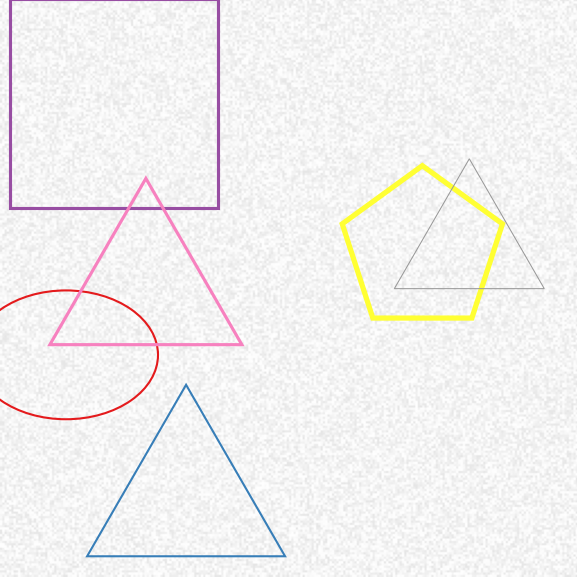[{"shape": "oval", "thickness": 1, "radius": 0.8, "center": [0.114, 0.385]}, {"shape": "triangle", "thickness": 1, "radius": 0.99, "center": [0.322, 0.135]}, {"shape": "square", "thickness": 1.5, "radius": 0.9, "center": [0.197, 0.82]}, {"shape": "pentagon", "thickness": 2.5, "radius": 0.73, "center": [0.731, 0.566]}, {"shape": "triangle", "thickness": 1.5, "radius": 0.96, "center": [0.253, 0.498]}, {"shape": "triangle", "thickness": 0.5, "radius": 0.75, "center": [0.813, 0.574]}]